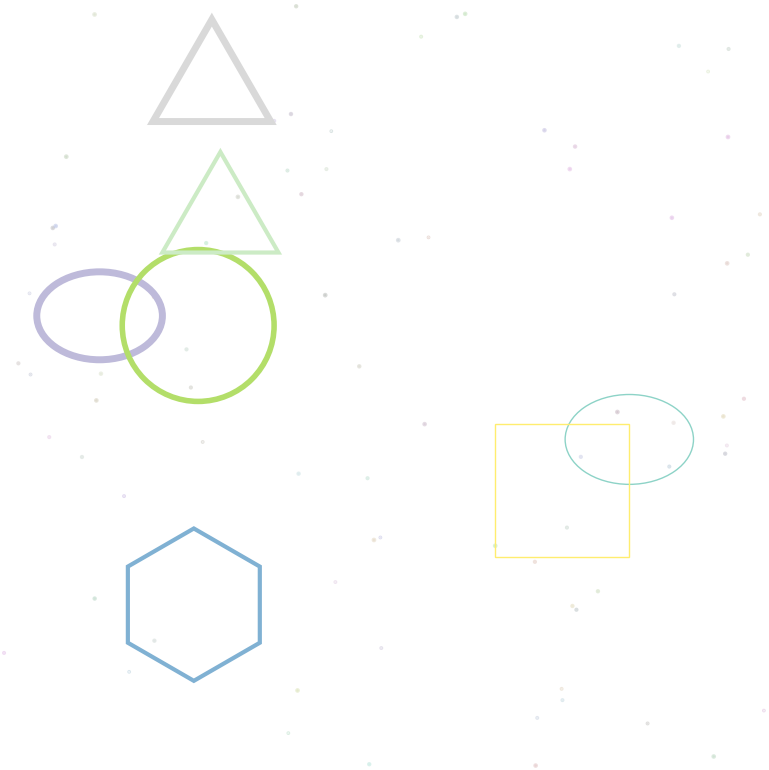[{"shape": "oval", "thickness": 0.5, "radius": 0.42, "center": [0.817, 0.429]}, {"shape": "oval", "thickness": 2.5, "radius": 0.41, "center": [0.129, 0.59]}, {"shape": "hexagon", "thickness": 1.5, "radius": 0.49, "center": [0.252, 0.215]}, {"shape": "circle", "thickness": 2, "radius": 0.49, "center": [0.257, 0.577]}, {"shape": "triangle", "thickness": 2.5, "radius": 0.44, "center": [0.275, 0.886]}, {"shape": "triangle", "thickness": 1.5, "radius": 0.44, "center": [0.286, 0.716]}, {"shape": "square", "thickness": 0.5, "radius": 0.43, "center": [0.73, 0.363]}]